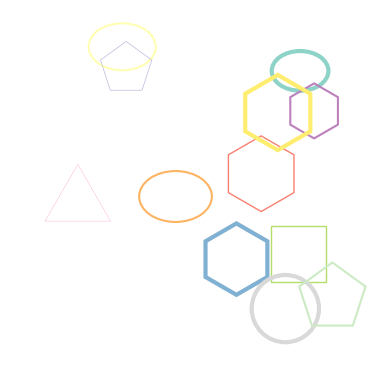[{"shape": "oval", "thickness": 3, "radius": 0.37, "center": [0.779, 0.816]}, {"shape": "oval", "thickness": 1.5, "radius": 0.44, "center": [0.317, 0.878]}, {"shape": "pentagon", "thickness": 0.5, "radius": 0.35, "center": [0.328, 0.822]}, {"shape": "hexagon", "thickness": 1, "radius": 0.49, "center": [0.678, 0.549]}, {"shape": "hexagon", "thickness": 3, "radius": 0.46, "center": [0.614, 0.327]}, {"shape": "oval", "thickness": 1.5, "radius": 0.47, "center": [0.456, 0.49]}, {"shape": "square", "thickness": 1, "radius": 0.36, "center": [0.775, 0.34]}, {"shape": "triangle", "thickness": 0.5, "radius": 0.49, "center": [0.202, 0.475]}, {"shape": "circle", "thickness": 3, "radius": 0.44, "center": [0.741, 0.198]}, {"shape": "hexagon", "thickness": 1.5, "radius": 0.36, "center": [0.816, 0.712]}, {"shape": "pentagon", "thickness": 1.5, "radius": 0.45, "center": [0.863, 0.228]}, {"shape": "hexagon", "thickness": 3, "radius": 0.49, "center": [0.721, 0.708]}]